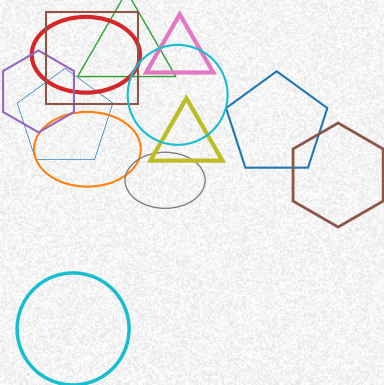[{"shape": "pentagon", "thickness": 0.5, "radius": 0.65, "center": [0.169, 0.692]}, {"shape": "pentagon", "thickness": 1.5, "radius": 0.69, "center": [0.719, 0.676]}, {"shape": "oval", "thickness": 1.5, "radius": 0.69, "center": [0.227, 0.612]}, {"shape": "triangle", "thickness": 1, "radius": 0.74, "center": [0.329, 0.875]}, {"shape": "oval", "thickness": 3, "radius": 0.7, "center": [0.223, 0.858]}, {"shape": "hexagon", "thickness": 1.5, "radius": 0.53, "center": [0.1, 0.762]}, {"shape": "square", "thickness": 1.5, "radius": 0.6, "center": [0.239, 0.85]}, {"shape": "hexagon", "thickness": 2, "radius": 0.68, "center": [0.878, 0.545]}, {"shape": "triangle", "thickness": 3, "radius": 0.5, "center": [0.467, 0.862]}, {"shape": "oval", "thickness": 1, "radius": 0.52, "center": [0.429, 0.532]}, {"shape": "triangle", "thickness": 3, "radius": 0.54, "center": [0.484, 0.637]}, {"shape": "circle", "thickness": 1.5, "radius": 0.65, "center": [0.461, 0.754]}, {"shape": "circle", "thickness": 2.5, "radius": 0.73, "center": [0.19, 0.146]}]